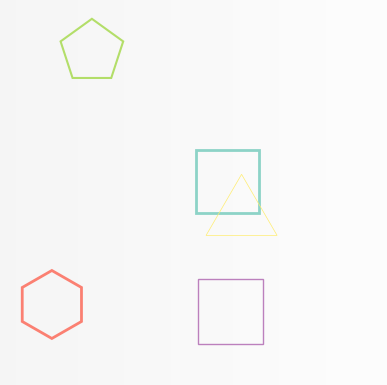[{"shape": "square", "thickness": 2, "radius": 0.41, "center": [0.588, 0.528]}, {"shape": "hexagon", "thickness": 2, "radius": 0.44, "center": [0.134, 0.209]}, {"shape": "pentagon", "thickness": 1.5, "radius": 0.42, "center": [0.237, 0.866]}, {"shape": "square", "thickness": 1, "radius": 0.42, "center": [0.595, 0.191]}, {"shape": "triangle", "thickness": 0.5, "radius": 0.53, "center": [0.623, 0.441]}]